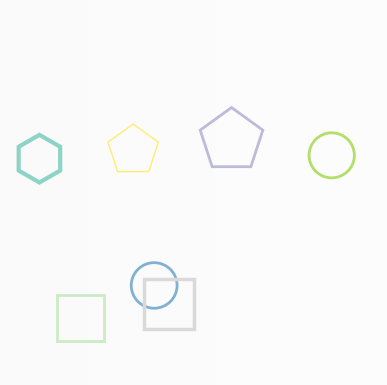[{"shape": "hexagon", "thickness": 3, "radius": 0.31, "center": [0.102, 0.588]}, {"shape": "pentagon", "thickness": 2, "radius": 0.42, "center": [0.597, 0.636]}, {"shape": "circle", "thickness": 2, "radius": 0.3, "center": [0.398, 0.259]}, {"shape": "circle", "thickness": 2, "radius": 0.29, "center": [0.856, 0.597]}, {"shape": "square", "thickness": 2.5, "radius": 0.32, "center": [0.436, 0.209]}, {"shape": "square", "thickness": 2, "radius": 0.3, "center": [0.209, 0.174]}, {"shape": "pentagon", "thickness": 1, "radius": 0.34, "center": [0.344, 0.61]}]